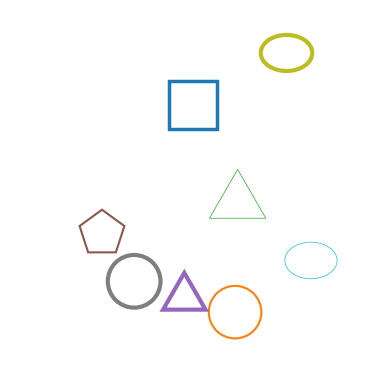[{"shape": "square", "thickness": 2.5, "radius": 0.32, "center": [0.501, 0.727]}, {"shape": "circle", "thickness": 1.5, "radius": 0.34, "center": [0.611, 0.189]}, {"shape": "triangle", "thickness": 0.5, "radius": 0.42, "center": [0.617, 0.475]}, {"shape": "triangle", "thickness": 3, "radius": 0.32, "center": [0.479, 0.228]}, {"shape": "pentagon", "thickness": 1.5, "radius": 0.31, "center": [0.265, 0.394]}, {"shape": "circle", "thickness": 3, "radius": 0.34, "center": [0.348, 0.269]}, {"shape": "oval", "thickness": 3, "radius": 0.33, "center": [0.744, 0.862]}, {"shape": "oval", "thickness": 0.5, "radius": 0.34, "center": [0.808, 0.323]}]